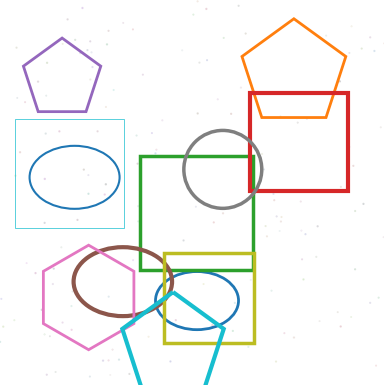[{"shape": "oval", "thickness": 2, "radius": 0.54, "center": [0.512, 0.219]}, {"shape": "oval", "thickness": 1.5, "radius": 0.58, "center": [0.194, 0.539]}, {"shape": "pentagon", "thickness": 2, "radius": 0.71, "center": [0.763, 0.809]}, {"shape": "square", "thickness": 2.5, "radius": 0.74, "center": [0.511, 0.447]}, {"shape": "square", "thickness": 3, "radius": 0.64, "center": [0.776, 0.632]}, {"shape": "pentagon", "thickness": 2, "radius": 0.53, "center": [0.161, 0.795]}, {"shape": "oval", "thickness": 3, "radius": 0.64, "center": [0.319, 0.268]}, {"shape": "hexagon", "thickness": 2, "radius": 0.68, "center": [0.23, 0.227]}, {"shape": "circle", "thickness": 2.5, "radius": 0.51, "center": [0.579, 0.56]}, {"shape": "square", "thickness": 2.5, "radius": 0.59, "center": [0.543, 0.225]}, {"shape": "square", "thickness": 0.5, "radius": 0.71, "center": [0.182, 0.55]}, {"shape": "pentagon", "thickness": 3, "radius": 0.69, "center": [0.449, 0.103]}]